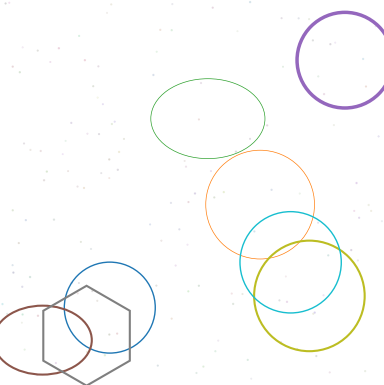[{"shape": "circle", "thickness": 1, "radius": 0.59, "center": [0.285, 0.201]}, {"shape": "circle", "thickness": 0.5, "radius": 0.71, "center": [0.676, 0.469]}, {"shape": "oval", "thickness": 0.5, "radius": 0.74, "center": [0.54, 0.692]}, {"shape": "circle", "thickness": 2.5, "radius": 0.62, "center": [0.896, 0.844]}, {"shape": "oval", "thickness": 1.5, "radius": 0.64, "center": [0.111, 0.117]}, {"shape": "hexagon", "thickness": 1.5, "radius": 0.65, "center": [0.225, 0.128]}, {"shape": "circle", "thickness": 1.5, "radius": 0.72, "center": [0.804, 0.231]}, {"shape": "circle", "thickness": 1, "radius": 0.66, "center": [0.755, 0.319]}]